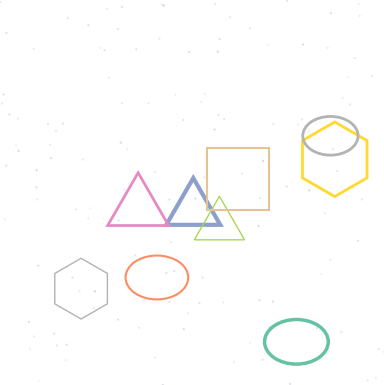[{"shape": "oval", "thickness": 2.5, "radius": 0.41, "center": [0.77, 0.112]}, {"shape": "oval", "thickness": 1.5, "radius": 0.41, "center": [0.408, 0.279]}, {"shape": "triangle", "thickness": 3, "radius": 0.4, "center": [0.502, 0.457]}, {"shape": "triangle", "thickness": 2, "radius": 0.46, "center": [0.359, 0.46]}, {"shape": "triangle", "thickness": 1, "radius": 0.38, "center": [0.57, 0.415]}, {"shape": "hexagon", "thickness": 2, "radius": 0.48, "center": [0.869, 0.586]}, {"shape": "square", "thickness": 1.5, "radius": 0.4, "center": [0.618, 0.534]}, {"shape": "oval", "thickness": 2, "radius": 0.36, "center": [0.858, 0.647]}, {"shape": "hexagon", "thickness": 1, "radius": 0.39, "center": [0.211, 0.25]}]